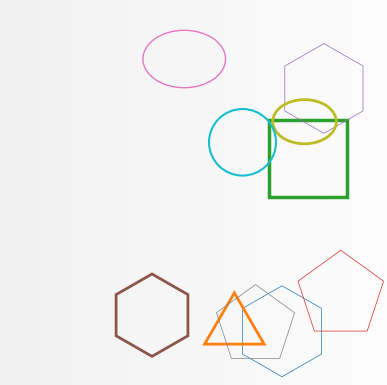[{"shape": "hexagon", "thickness": 0.5, "radius": 0.59, "center": [0.728, 0.14]}, {"shape": "triangle", "thickness": 2, "radius": 0.44, "center": [0.605, 0.151]}, {"shape": "square", "thickness": 2.5, "radius": 0.5, "center": [0.794, 0.588]}, {"shape": "pentagon", "thickness": 0.5, "radius": 0.58, "center": [0.879, 0.234]}, {"shape": "hexagon", "thickness": 0.5, "radius": 0.58, "center": [0.836, 0.77]}, {"shape": "hexagon", "thickness": 2, "radius": 0.53, "center": [0.392, 0.181]}, {"shape": "oval", "thickness": 1, "radius": 0.53, "center": [0.475, 0.847]}, {"shape": "pentagon", "thickness": 0.5, "radius": 0.53, "center": [0.659, 0.155]}, {"shape": "oval", "thickness": 2, "radius": 0.41, "center": [0.786, 0.684]}, {"shape": "circle", "thickness": 1.5, "radius": 0.43, "center": [0.626, 0.63]}]